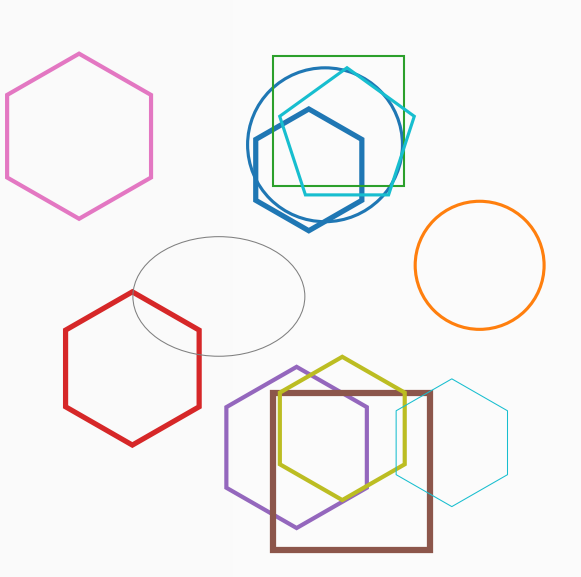[{"shape": "circle", "thickness": 1.5, "radius": 0.67, "center": [0.559, 0.748]}, {"shape": "hexagon", "thickness": 2.5, "radius": 0.53, "center": [0.531, 0.705]}, {"shape": "circle", "thickness": 1.5, "radius": 0.55, "center": [0.825, 0.54]}, {"shape": "square", "thickness": 1, "radius": 0.56, "center": [0.582, 0.79]}, {"shape": "hexagon", "thickness": 2.5, "radius": 0.66, "center": [0.228, 0.361]}, {"shape": "hexagon", "thickness": 2, "radius": 0.7, "center": [0.51, 0.224]}, {"shape": "square", "thickness": 3, "radius": 0.68, "center": [0.605, 0.183]}, {"shape": "hexagon", "thickness": 2, "radius": 0.71, "center": [0.136, 0.763]}, {"shape": "oval", "thickness": 0.5, "radius": 0.74, "center": [0.377, 0.486]}, {"shape": "hexagon", "thickness": 2, "radius": 0.62, "center": [0.589, 0.257]}, {"shape": "pentagon", "thickness": 1.5, "radius": 0.61, "center": [0.597, 0.76]}, {"shape": "hexagon", "thickness": 0.5, "radius": 0.55, "center": [0.777, 0.233]}]